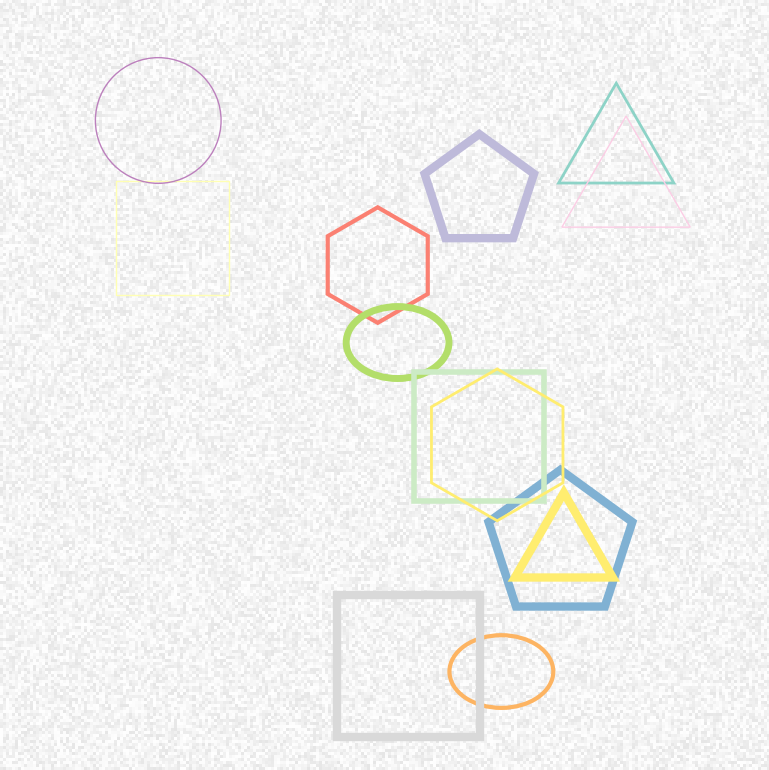[{"shape": "triangle", "thickness": 1, "radius": 0.43, "center": [0.8, 0.806]}, {"shape": "square", "thickness": 0.5, "radius": 0.37, "center": [0.224, 0.691]}, {"shape": "pentagon", "thickness": 3, "radius": 0.37, "center": [0.622, 0.751]}, {"shape": "hexagon", "thickness": 1.5, "radius": 0.37, "center": [0.491, 0.656]}, {"shape": "pentagon", "thickness": 3, "radius": 0.49, "center": [0.728, 0.292]}, {"shape": "oval", "thickness": 1.5, "radius": 0.34, "center": [0.651, 0.128]}, {"shape": "oval", "thickness": 2.5, "radius": 0.33, "center": [0.516, 0.555]}, {"shape": "triangle", "thickness": 0.5, "radius": 0.48, "center": [0.813, 0.753]}, {"shape": "square", "thickness": 3, "radius": 0.46, "center": [0.531, 0.135]}, {"shape": "circle", "thickness": 0.5, "radius": 0.41, "center": [0.205, 0.844]}, {"shape": "square", "thickness": 2, "radius": 0.42, "center": [0.622, 0.433]}, {"shape": "triangle", "thickness": 3, "radius": 0.37, "center": [0.732, 0.287]}, {"shape": "hexagon", "thickness": 1, "radius": 0.49, "center": [0.646, 0.422]}]